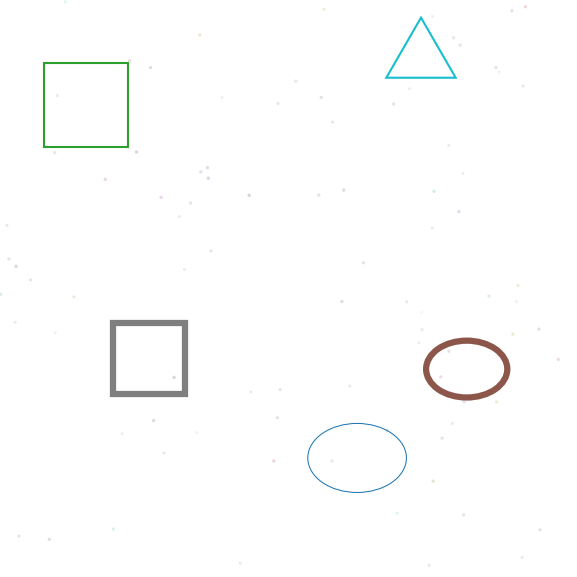[{"shape": "oval", "thickness": 0.5, "radius": 0.43, "center": [0.618, 0.206]}, {"shape": "square", "thickness": 1, "radius": 0.36, "center": [0.149, 0.818]}, {"shape": "oval", "thickness": 3, "radius": 0.35, "center": [0.808, 0.36]}, {"shape": "square", "thickness": 3, "radius": 0.31, "center": [0.258, 0.379]}, {"shape": "triangle", "thickness": 1, "radius": 0.35, "center": [0.729, 0.899]}]